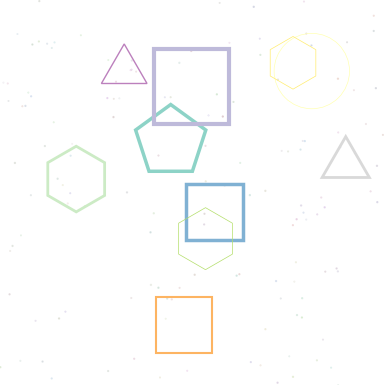[{"shape": "pentagon", "thickness": 2.5, "radius": 0.48, "center": [0.443, 0.633]}, {"shape": "circle", "thickness": 0.5, "radius": 0.49, "center": [0.81, 0.815]}, {"shape": "square", "thickness": 3, "radius": 0.49, "center": [0.498, 0.776]}, {"shape": "square", "thickness": 2.5, "radius": 0.37, "center": [0.557, 0.449]}, {"shape": "square", "thickness": 1.5, "radius": 0.36, "center": [0.477, 0.156]}, {"shape": "hexagon", "thickness": 0.5, "radius": 0.4, "center": [0.534, 0.38]}, {"shape": "triangle", "thickness": 2, "radius": 0.35, "center": [0.898, 0.574]}, {"shape": "triangle", "thickness": 1, "radius": 0.34, "center": [0.323, 0.817]}, {"shape": "hexagon", "thickness": 2, "radius": 0.43, "center": [0.198, 0.535]}, {"shape": "hexagon", "thickness": 0.5, "radius": 0.34, "center": [0.761, 0.837]}]